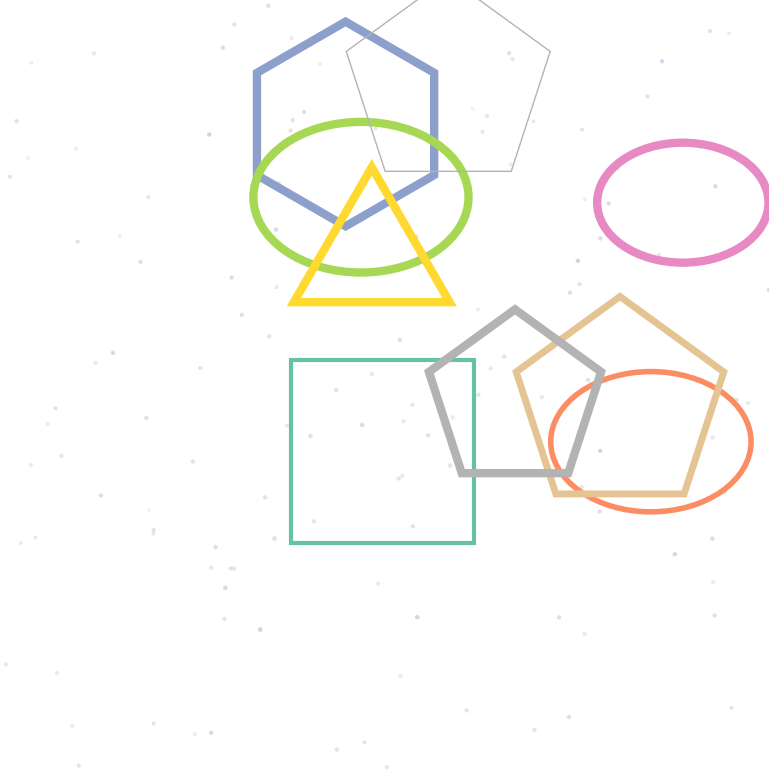[{"shape": "square", "thickness": 1.5, "radius": 0.59, "center": [0.497, 0.413]}, {"shape": "oval", "thickness": 2, "radius": 0.65, "center": [0.845, 0.426]}, {"shape": "hexagon", "thickness": 3, "radius": 0.66, "center": [0.449, 0.839]}, {"shape": "oval", "thickness": 3, "radius": 0.56, "center": [0.887, 0.737]}, {"shape": "oval", "thickness": 3, "radius": 0.7, "center": [0.469, 0.744]}, {"shape": "triangle", "thickness": 3, "radius": 0.58, "center": [0.483, 0.666]}, {"shape": "pentagon", "thickness": 2.5, "radius": 0.71, "center": [0.805, 0.473]}, {"shape": "pentagon", "thickness": 0.5, "radius": 0.7, "center": [0.582, 0.89]}, {"shape": "pentagon", "thickness": 3, "radius": 0.59, "center": [0.669, 0.481]}]